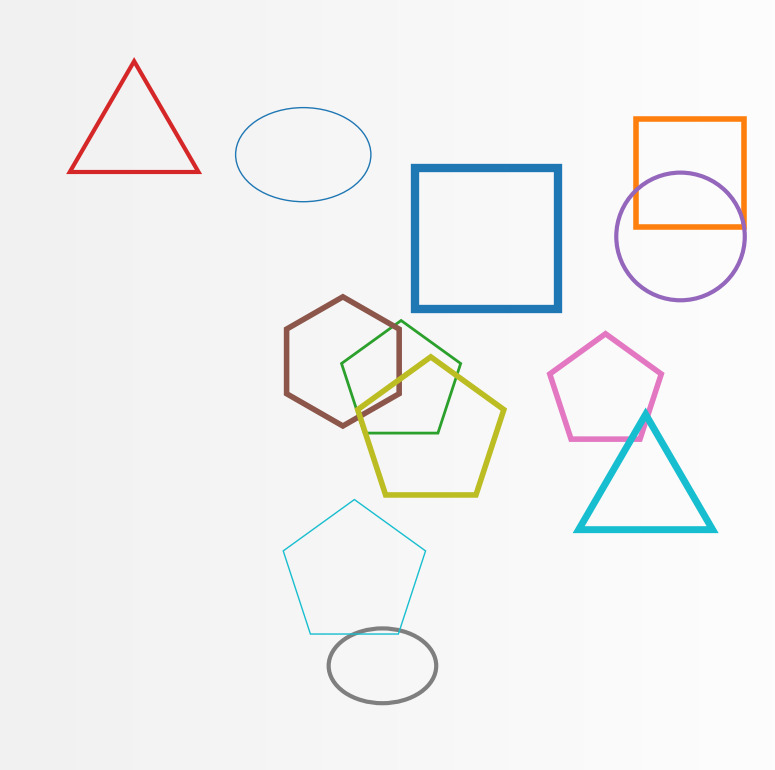[{"shape": "oval", "thickness": 0.5, "radius": 0.44, "center": [0.391, 0.799]}, {"shape": "square", "thickness": 3, "radius": 0.46, "center": [0.628, 0.69]}, {"shape": "square", "thickness": 2, "radius": 0.35, "center": [0.891, 0.775]}, {"shape": "pentagon", "thickness": 1, "radius": 0.4, "center": [0.518, 0.503]}, {"shape": "triangle", "thickness": 1.5, "radius": 0.48, "center": [0.173, 0.825]}, {"shape": "circle", "thickness": 1.5, "radius": 0.41, "center": [0.878, 0.693]}, {"shape": "hexagon", "thickness": 2, "radius": 0.42, "center": [0.442, 0.531]}, {"shape": "pentagon", "thickness": 2, "radius": 0.38, "center": [0.781, 0.491]}, {"shape": "oval", "thickness": 1.5, "radius": 0.35, "center": [0.493, 0.135]}, {"shape": "pentagon", "thickness": 2, "radius": 0.5, "center": [0.556, 0.437]}, {"shape": "pentagon", "thickness": 0.5, "radius": 0.48, "center": [0.457, 0.255]}, {"shape": "triangle", "thickness": 2.5, "radius": 0.5, "center": [0.833, 0.362]}]